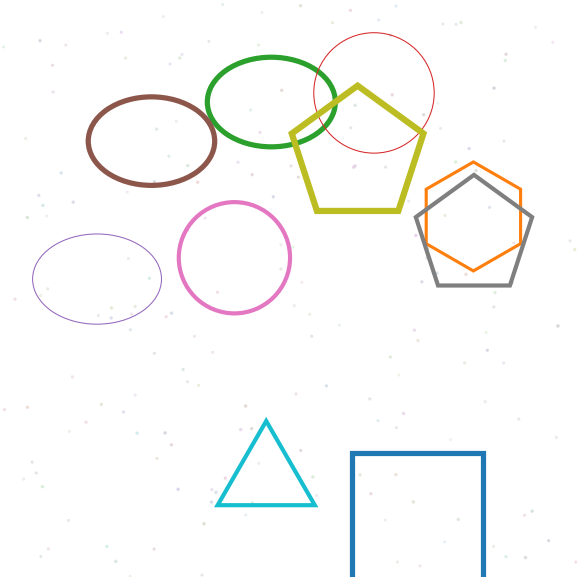[{"shape": "square", "thickness": 2.5, "radius": 0.57, "center": [0.724, 0.102]}, {"shape": "hexagon", "thickness": 1.5, "radius": 0.47, "center": [0.82, 0.624]}, {"shape": "oval", "thickness": 2.5, "radius": 0.55, "center": [0.47, 0.822]}, {"shape": "circle", "thickness": 0.5, "radius": 0.52, "center": [0.648, 0.838]}, {"shape": "oval", "thickness": 0.5, "radius": 0.56, "center": [0.168, 0.516]}, {"shape": "oval", "thickness": 2.5, "radius": 0.55, "center": [0.262, 0.755]}, {"shape": "circle", "thickness": 2, "radius": 0.48, "center": [0.406, 0.553]}, {"shape": "pentagon", "thickness": 2, "radius": 0.53, "center": [0.821, 0.59]}, {"shape": "pentagon", "thickness": 3, "radius": 0.6, "center": [0.619, 0.731]}, {"shape": "triangle", "thickness": 2, "radius": 0.49, "center": [0.461, 0.173]}]